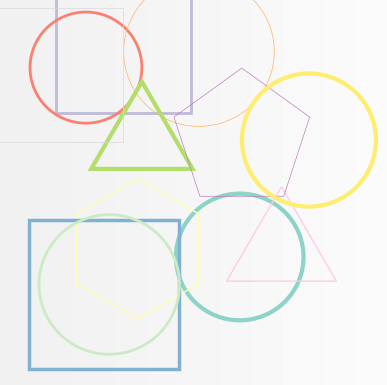[{"shape": "circle", "thickness": 3, "radius": 0.82, "center": [0.619, 0.333]}, {"shape": "hexagon", "thickness": 1, "radius": 0.91, "center": [0.355, 0.354]}, {"shape": "square", "thickness": 2, "radius": 0.87, "center": [0.319, 0.88]}, {"shape": "circle", "thickness": 2, "radius": 0.72, "center": [0.222, 0.824]}, {"shape": "square", "thickness": 2.5, "radius": 0.96, "center": [0.268, 0.235]}, {"shape": "circle", "thickness": 0.5, "radius": 0.97, "center": [0.513, 0.866]}, {"shape": "triangle", "thickness": 3, "radius": 0.75, "center": [0.366, 0.637]}, {"shape": "triangle", "thickness": 1, "radius": 0.82, "center": [0.726, 0.352]}, {"shape": "square", "thickness": 0.5, "radius": 0.87, "center": [0.143, 0.806]}, {"shape": "pentagon", "thickness": 0.5, "radius": 0.92, "center": [0.624, 0.639]}, {"shape": "circle", "thickness": 2, "radius": 0.91, "center": [0.282, 0.261]}, {"shape": "circle", "thickness": 3, "radius": 0.86, "center": [0.797, 0.636]}]